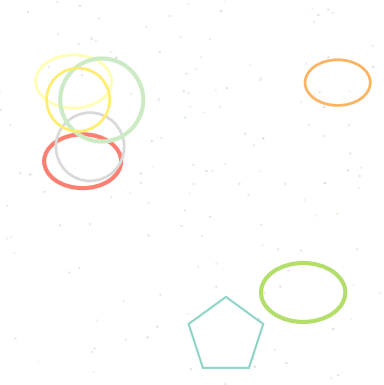[{"shape": "pentagon", "thickness": 1.5, "radius": 0.51, "center": [0.587, 0.127]}, {"shape": "oval", "thickness": 2, "radius": 0.49, "center": [0.191, 0.789]}, {"shape": "oval", "thickness": 3, "radius": 0.5, "center": [0.215, 0.581]}, {"shape": "oval", "thickness": 2, "radius": 0.42, "center": [0.877, 0.785]}, {"shape": "oval", "thickness": 3, "radius": 0.55, "center": [0.787, 0.24]}, {"shape": "circle", "thickness": 2, "radius": 0.44, "center": [0.234, 0.619]}, {"shape": "circle", "thickness": 3, "radius": 0.54, "center": [0.264, 0.74]}, {"shape": "circle", "thickness": 2, "radius": 0.41, "center": [0.203, 0.741]}]